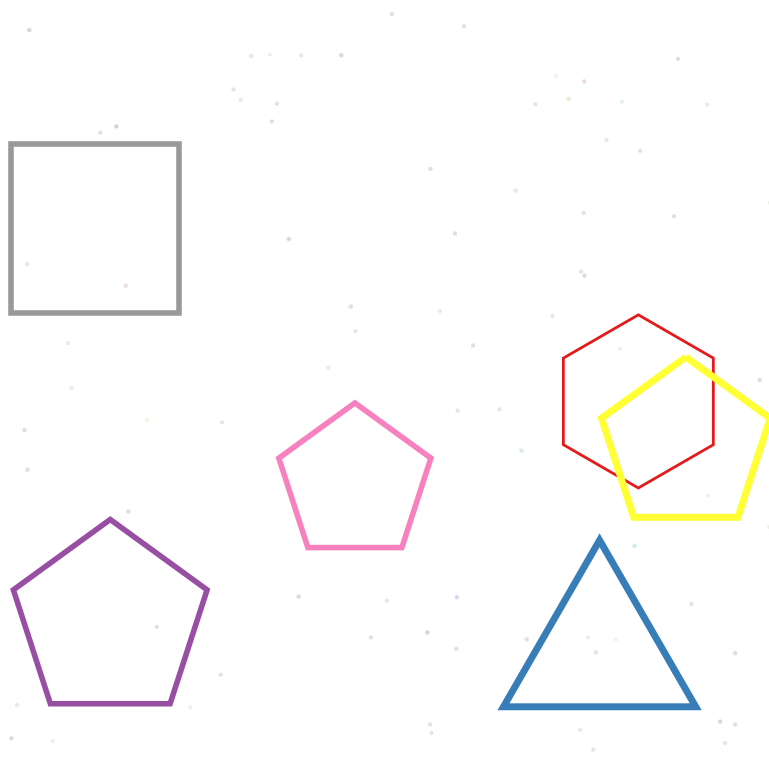[{"shape": "hexagon", "thickness": 1, "radius": 0.56, "center": [0.829, 0.479]}, {"shape": "triangle", "thickness": 2.5, "radius": 0.72, "center": [0.779, 0.154]}, {"shape": "pentagon", "thickness": 2, "radius": 0.66, "center": [0.143, 0.193]}, {"shape": "pentagon", "thickness": 2.5, "radius": 0.58, "center": [0.891, 0.421]}, {"shape": "pentagon", "thickness": 2, "radius": 0.52, "center": [0.461, 0.373]}, {"shape": "square", "thickness": 2, "radius": 0.55, "center": [0.123, 0.703]}]